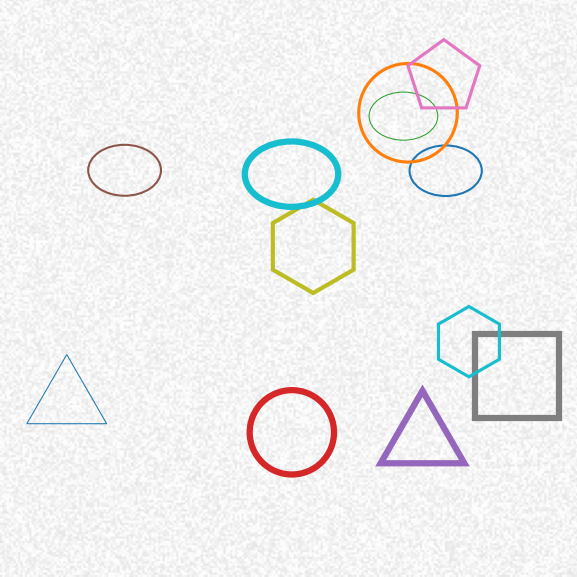[{"shape": "triangle", "thickness": 0.5, "radius": 0.4, "center": [0.116, 0.305]}, {"shape": "oval", "thickness": 1, "radius": 0.31, "center": [0.772, 0.704]}, {"shape": "circle", "thickness": 1.5, "radius": 0.43, "center": [0.706, 0.804]}, {"shape": "oval", "thickness": 0.5, "radius": 0.3, "center": [0.699, 0.798]}, {"shape": "circle", "thickness": 3, "radius": 0.37, "center": [0.505, 0.251]}, {"shape": "triangle", "thickness": 3, "radius": 0.42, "center": [0.732, 0.239]}, {"shape": "oval", "thickness": 1, "radius": 0.32, "center": [0.216, 0.704]}, {"shape": "pentagon", "thickness": 1.5, "radius": 0.33, "center": [0.769, 0.865]}, {"shape": "square", "thickness": 3, "radius": 0.36, "center": [0.895, 0.348]}, {"shape": "hexagon", "thickness": 2, "radius": 0.4, "center": [0.542, 0.573]}, {"shape": "hexagon", "thickness": 1.5, "radius": 0.3, "center": [0.812, 0.408]}, {"shape": "oval", "thickness": 3, "radius": 0.4, "center": [0.505, 0.698]}]